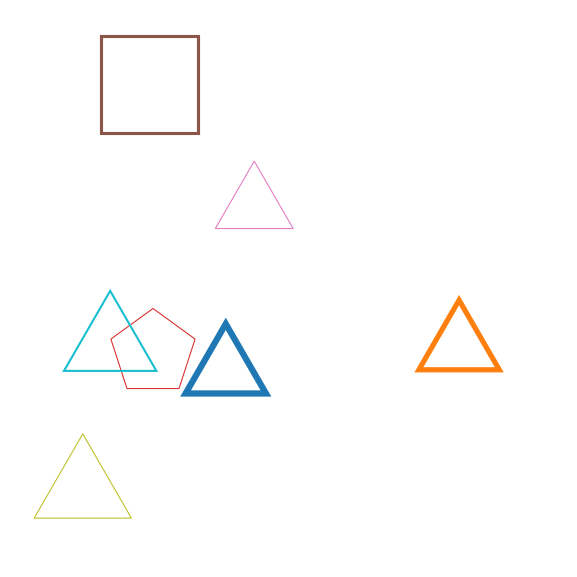[{"shape": "triangle", "thickness": 3, "radius": 0.4, "center": [0.391, 0.358]}, {"shape": "triangle", "thickness": 2.5, "radius": 0.4, "center": [0.795, 0.399]}, {"shape": "pentagon", "thickness": 0.5, "radius": 0.38, "center": [0.265, 0.388]}, {"shape": "square", "thickness": 1.5, "radius": 0.42, "center": [0.259, 0.853]}, {"shape": "triangle", "thickness": 0.5, "radius": 0.39, "center": [0.44, 0.642]}, {"shape": "triangle", "thickness": 0.5, "radius": 0.49, "center": [0.143, 0.151]}, {"shape": "triangle", "thickness": 1, "radius": 0.46, "center": [0.191, 0.403]}]